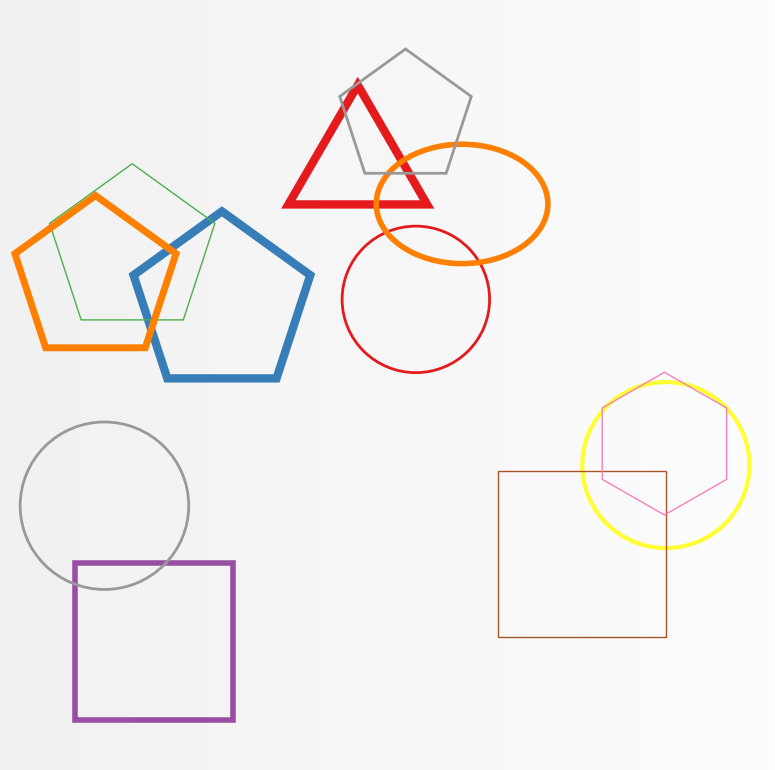[{"shape": "circle", "thickness": 1, "radius": 0.48, "center": [0.537, 0.611]}, {"shape": "triangle", "thickness": 3, "radius": 0.52, "center": [0.462, 0.786]}, {"shape": "pentagon", "thickness": 3, "radius": 0.6, "center": [0.286, 0.606]}, {"shape": "pentagon", "thickness": 0.5, "radius": 0.56, "center": [0.171, 0.675]}, {"shape": "square", "thickness": 2, "radius": 0.51, "center": [0.198, 0.167]}, {"shape": "pentagon", "thickness": 2.5, "radius": 0.55, "center": [0.123, 0.637]}, {"shape": "oval", "thickness": 2, "radius": 0.55, "center": [0.596, 0.735]}, {"shape": "circle", "thickness": 1.5, "radius": 0.54, "center": [0.859, 0.396]}, {"shape": "square", "thickness": 0.5, "radius": 0.54, "center": [0.751, 0.28]}, {"shape": "hexagon", "thickness": 0.5, "radius": 0.46, "center": [0.857, 0.424]}, {"shape": "circle", "thickness": 1, "radius": 0.54, "center": [0.135, 0.343]}, {"shape": "pentagon", "thickness": 1, "radius": 0.45, "center": [0.523, 0.847]}]